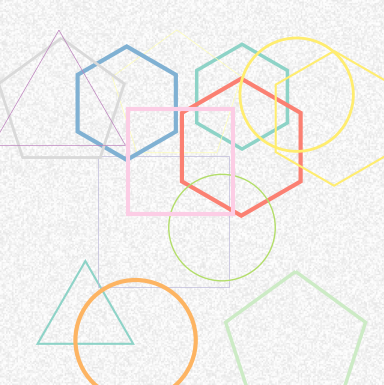[{"shape": "triangle", "thickness": 1.5, "radius": 0.72, "center": [0.222, 0.179]}, {"shape": "hexagon", "thickness": 2.5, "radius": 0.68, "center": [0.629, 0.749]}, {"shape": "pentagon", "thickness": 0.5, "radius": 0.88, "center": [0.459, 0.746]}, {"shape": "square", "thickness": 0.5, "radius": 0.85, "center": [0.425, 0.425]}, {"shape": "hexagon", "thickness": 3, "radius": 0.89, "center": [0.627, 0.618]}, {"shape": "hexagon", "thickness": 3, "radius": 0.74, "center": [0.329, 0.732]}, {"shape": "circle", "thickness": 3, "radius": 0.78, "center": [0.352, 0.116]}, {"shape": "circle", "thickness": 1, "radius": 0.69, "center": [0.577, 0.409]}, {"shape": "square", "thickness": 3, "radius": 0.68, "center": [0.468, 0.58]}, {"shape": "pentagon", "thickness": 2, "radius": 0.86, "center": [0.16, 0.73]}, {"shape": "triangle", "thickness": 0.5, "radius": 1.0, "center": [0.153, 0.722]}, {"shape": "pentagon", "thickness": 2.5, "radius": 0.96, "center": [0.768, 0.104]}, {"shape": "hexagon", "thickness": 1.5, "radius": 0.87, "center": [0.868, 0.693]}, {"shape": "circle", "thickness": 2, "radius": 0.74, "center": [0.77, 0.754]}]